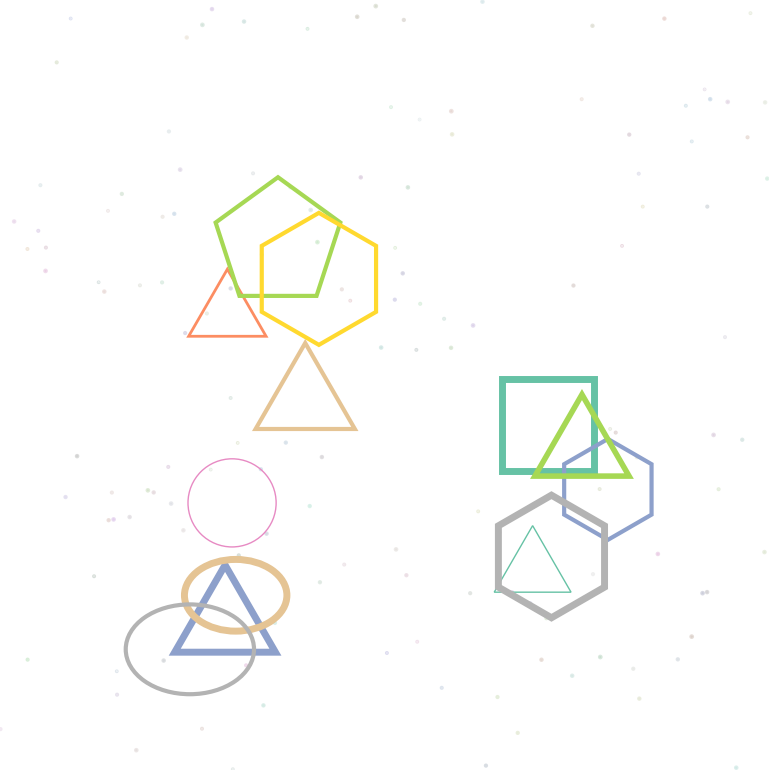[{"shape": "square", "thickness": 2.5, "radius": 0.3, "center": [0.712, 0.448]}, {"shape": "triangle", "thickness": 0.5, "radius": 0.29, "center": [0.692, 0.26]}, {"shape": "triangle", "thickness": 1, "radius": 0.29, "center": [0.295, 0.592]}, {"shape": "hexagon", "thickness": 1.5, "radius": 0.33, "center": [0.789, 0.364]}, {"shape": "triangle", "thickness": 2.5, "radius": 0.38, "center": [0.292, 0.191]}, {"shape": "circle", "thickness": 0.5, "radius": 0.29, "center": [0.301, 0.347]}, {"shape": "pentagon", "thickness": 1.5, "radius": 0.43, "center": [0.361, 0.685]}, {"shape": "triangle", "thickness": 2, "radius": 0.35, "center": [0.756, 0.417]}, {"shape": "hexagon", "thickness": 1.5, "radius": 0.43, "center": [0.414, 0.638]}, {"shape": "triangle", "thickness": 1.5, "radius": 0.37, "center": [0.396, 0.48]}, {"shape": "oval", "thickness": 2.5, "radius": 0.33, "center": [0.306, 0.227]}, {"shape": "hexagon", "thickness": 2.5, "radius": 0.4, "center": [0.716, 0.277]}, {"shape": "oval", "thickness": 1.5, "radius": 0.42, "center": [0.247, 0.157]}]